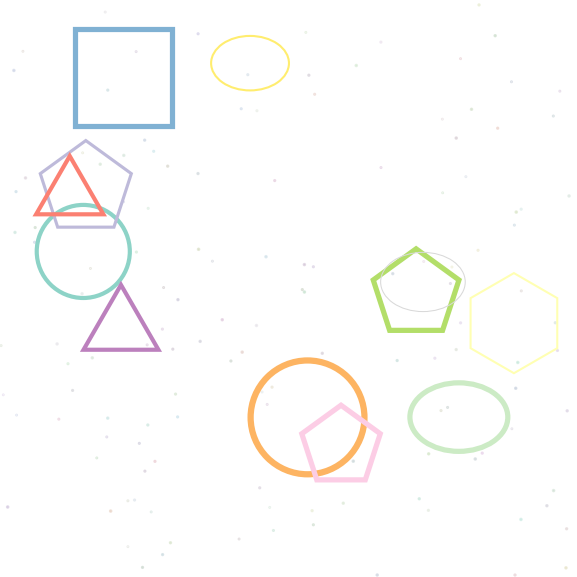[{"shape": "circle", "thickness": 2, "radius": 0.4, "center": [0.144, 0.564]}, {"shape": "hexagon", "thickness": 1, "radius": 0.43, "center": [0.89, 0.44]}, {"shape": "pentagon", "thickness": 1.5, "radius": 0.41, "center": [0.149, 0.673]}, {"shape": "triangle", "thickness": 2, "radius": 0.34, "center": [0.121, 0.662]}, {"shape": "square", "thickness": 2.5, "radius": 0.42, "center": [0.213, 0.864]}, {"shape": "circle", "thickness": 3, "radius": 0.49, "center": [0.533, 0.276]}, {"shape": "pentagon", "thickness": 2.5, "radius": 0.39, "center": [0.721, 0.49]}, {"shape": "pentagon", "thickness": 2.5, "radius": 0.36, "center": [0.591, 0.226]}, {"shape": "oval", "thickness": 0.5, "radius": 0.37, "center": [0.732, 0.511]}, {"shape": "triangle", "thickness": 2, "radius": 0.37, "center": [0.209, 0.431]}, {"shape": "oval", "thickness": 2.5, "radius": 0.42, "center": [0.795, 0.277]}, {"shape": "oval", "thickness": 1, "radius": 0.34, "center": [0.433, 0.89]}]